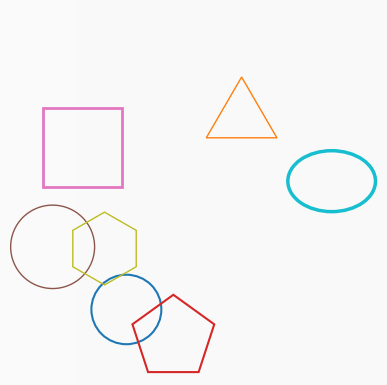[{"shape": "circle", "thickness": 1.5, "radius": 0.45, "center": [0.326, 0.196]}, {"shape": "triangle", "thickness": 1, "radius": 0.53, "center": [0.624, 0.695]}, {"shape": "pentagon", "thickness": 1.5, "radius": 0.56, "center": [0.447, 0.123]}, {"shape": "circle", "thickness": 1, "radius": 0.54, "center": [0.136, 0.359]}, {"shape": "square", "thickness": 2, "radius": 0.51, "center": [0.212, 0.617]}, {"shape": "hexagon", "thickness": 1, "radius": 0.47, "center": [0.27, 0.354]}, {"shape": "oval", "thickness": 2.5, "radius": 0.57, "center": [0.856, 0.529]}]